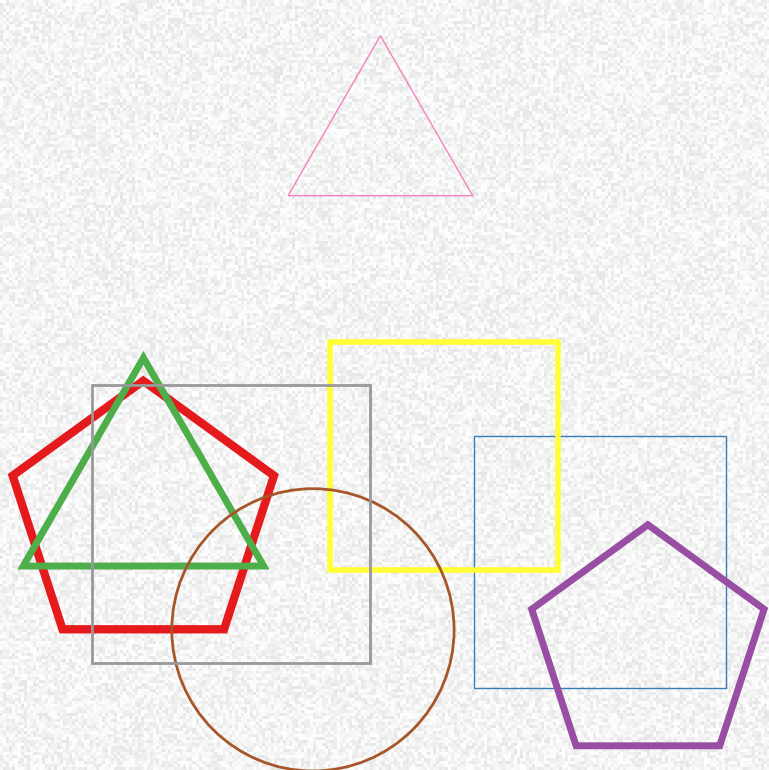[{"shape": "pentagon", "thickness": 3, "radius": 0.89, "center": [0.186, 0.327]}, {"shape": "square", "thickness": 0.5, "radius": 0.82, "center": [0.779, 0.27]}, {"shape": "triangle", "thickness": 2.5, "radius": 0.9, "center": [0.186, 0.355]}, {"shape": "pentagon", "thickness": 2.5, "radius": 0.79, "center": [0.841, 0.16]}, {"shape": "square", "thickness": 2, "radius": 0.74, "center": [0.577, 0.407]}, {"shape": "circle", "thickness": 1, "radius": 0.92, "center": [0.406, 0.182]}, {"shape": "triangle", "thickness": 0.5, "radius": 0.69, "center": [0.494, 0.815]}, {"shape": "square", "thickness": 1, "radius": 0.9, "center": [0.3, 0.319]}]